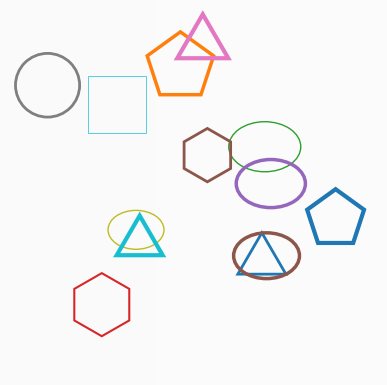[{"shape": "pentagon", "thickness": 3, "radius": 0.39, "center": [0.866, 0.431]}, {"shape": "triangle", "thickness": 2, "radius": 0.36, "center": [0.676, 0.324]}, {"shape": "pentagon", "thickness": 2.5, "radius": 0.45, "center": [0.466, 0.827]}, {"shape": "oval", "thickness": 1, "radius": 0.46, "center": [0.683, 0.619]}, {"shape": "hexagon", "thickness": 1.5, "radius": 0.41, "center": [0.263, 0.209]}, {"shape": "oval", "thickness": 2.5, "radius": 0.45, "center": [0.699, 0.523]}, {"shape": "oval", "thickness": 2.5, "radius": 0.42, "center": [0.688, 0.336]}, {"shape": "hexagon", "thickness": 2, "radius": 0.35, "center": [0.535, 0.597]}, {"shape": "triangle", "thickness": 3, "radius": 0.38, "center": [0.523, 0.887]}, {"shape": "circle", "thickness": 2, "radius": 0.41, "center": [0.123, 0.779]}, {"shape": "oval", "thickness": 1, "radius": 0.36, "center": [0.351, 0.403]}, {"shape": "square", "thickness": 0.5, "radius": 0.37, "center": [0.303, 0.728]}, {"shape": "triangle", "thickness": 3, "radius": 0.34, "center": [0.36, 0.371]}]